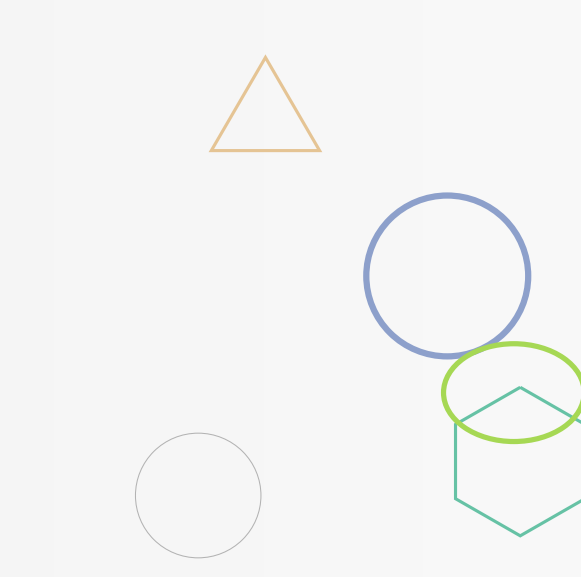[{"shape": "hexagon", "thickness": 1.5, "radius": 0.64, "center": [0.895, 0.2]}, {"shape": "circle", "thickness": 3, "radius": 0.7, "center": [0.769, 0.521]}, {"shape": "oval", "thickness": 2.5, "radius": 0.6, "center": [0.884, 0.319]}, {"shape": "triangle", "thickness": 1.5, "radius": 0.54, "center": [0.457, 0.792]}, {"shape": "circle", "thickness": 0.5, "radius": 0.54, "center": [0.341, 0.141]}]